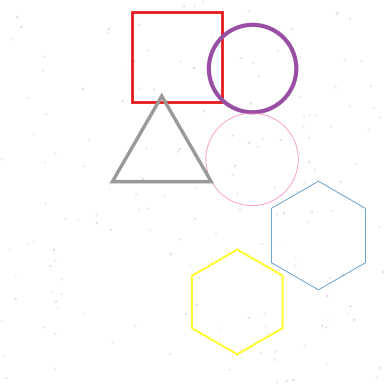[{"shape": "square", "thickness": 2, "radius": 0.59, "center": [0.46, 0.852]}, {"shape": "hexagon", "thickness": 0.5, "radius": 0.71, "center": [0.827, 0.388]}, {"shape": "circle", "thickness": 3, "radius": 0.57, "center": [0.656, 0.822]}, {"shape": "hexagon", "thickness": 1.5, "radius": 0.68, "center": [0.616, 0.216]}, {"shape": "circle", "thickness": 0.5, "radius": 0.6, "center": [0.655, 0.586]}, {"shape": "triangle", "thickness": 2.5, "radius": 0.74, "center": [0.42, 0.602]}]